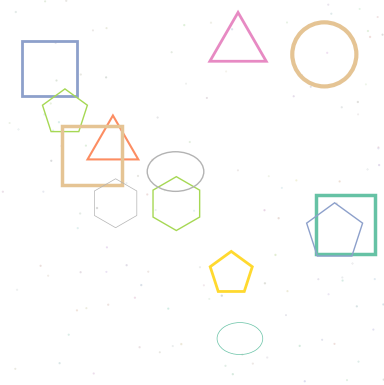[{"shape": "oval", "thickness": 0.5, "radius": 0.3, "center": [0.623, 0.121]}, {"shape": "square", "thickness": 2.5, "radius": 0.39, "center": [0.898, 0.418]}, {"shape": "triangle", "thickness": 1.5, "radius": 0.38, "center": [0.293, 0.624]}, {"shape": "square", "thickness": 2, "radius": 0.36, "center": [0.129, 0.823]}, {"shape": "pentagon", "thickness": 1, "radius": 0.38, "center": [0.869, 0.397]}, {"shape": "triangle", "thickness": 2, "radius": 0.42, "center": [0.618, 0.883]}, {"shape": "pentagon", "thickness": 1, "radius": 0.31, "center": [0.169, 0.708]}, {"shape": "hexagon", "thickness": 1, "radius": 0.35, "center": [0.458, 0.471]}, {"shape": "pentagon", "thickness": 2, "radius": 0.29, "center": [0.601, 0.289]}, {"shape": "square", "thickness": 2.5, "radius": 0.39, "center": [0.239, 0.596]}, {"shape": "circle", "thickness": 3, "radius": 0.42, "center": [0.842, 0.859]}, {"shape": "oval", "thickness": 1, "radius": 0.37, "center": [0.456, 0.554]}, {"shape": "hexagon", "thickness": 0.5, "radius": 0.32, "center": [0.3, 0.472]}]